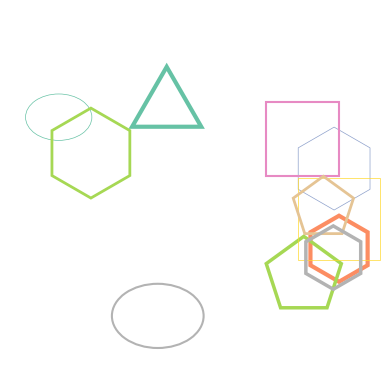[{"shape": "oval", "thickness": 0.5, "radius": 0.43, "center": [0.152, 0.696]}, {"shape": "triangle", "thickness": 3, "radius": 0.52, "center": [0.433, 0.723]}, {"shape": "hexagon", "thickness": 3, "radius": 0.43, "center": [0.881, 0.354]}, {"shape": "hexagon", "thickness": 0.5, "radius": 0.54, "center": [0.868, 0.562]}, {"shape": "square", "thickness": 1.5, "radius": 0.48, "center": [0.786, 0.639]}, {"shape": "pentagon", "thickness": 2.5, "radius": 0.51, "center": [0.789, 0.284]}, {"shape": "hexagon", "thickness": 2, "radius": 0.58, "center": [0.236, 0.602]}, {"shape": "square", "thickness": 0.5, "radius": 0.53, "center": [0.881, 0.43]}, {"shape": "pentagon", "thickness": 2, "radius": 0.41, "center": [0.84, 0.46]}, {"shape": "hexagon", "thickness": 2.5, "radius": 0.41, "center": [0.866, 0.331]}, {"shape": "oval", "thickness": 1.5, "radius": 0.6, "center": [0.41, 0.179]}]